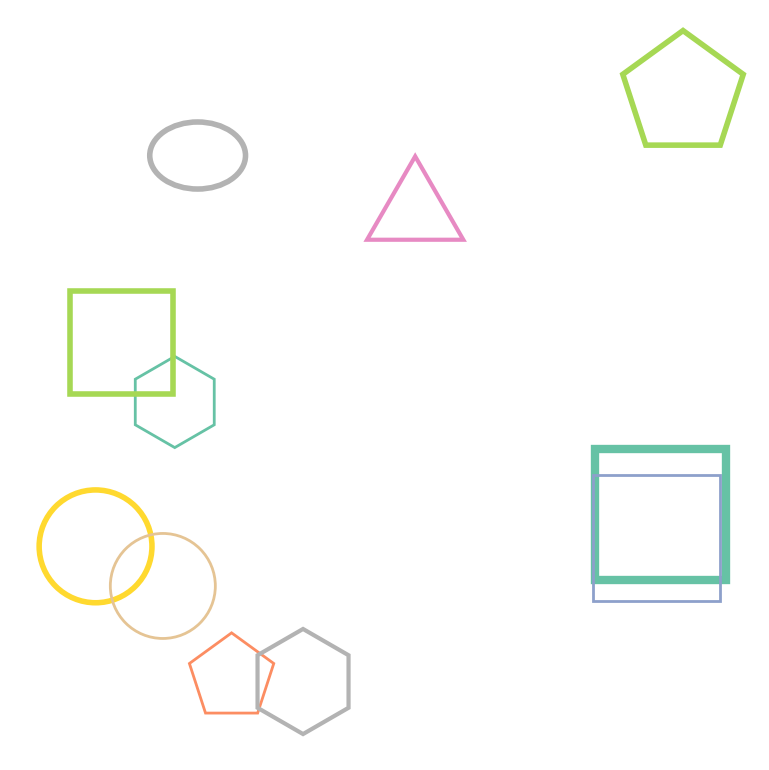[{"shape": "square", "thickness": 3, "radius": 0.42, "center": [0.858, 0.332]}, {"shape": "hexagon", "thickness": 1, "radius": 0.3, "center": [0.227, 0.478]}, {"shape": "pentagon", "thickness": 1, "radius": 0.29, "center": [0.301, 0.121]}, {"shape": "square", "thickness": 1, "radius": 0.41, "center": [0.853, 0.301]}, {"shape": "triangle", "thickness": 1.5, "radius": 0.36, "center": [0.539, 0.725]}, {"shape": "pentagon", "thickness": 2, "radius": 0.41, "center": [0.887, 0.878]}, {"shape": "square", "thickness": 2, "radius": 0.33, "center": [0.158, 0.555]}, {"shape": "circle", "thickness": 2, "radius": 0.37, "center": [0.124, 0.29]}, {"shape": "circle", "thickness": 1, "radius": 0.34, "center": [0.211, 0.239]}, {"shape": "oval", "thickness": 2, "radius": 0.31, "center": [0.257, 0.798]}, {"shape": "hexagon", "thickness": 1.5, "radius": 0.34, "center": [0.394, 0.115]}]